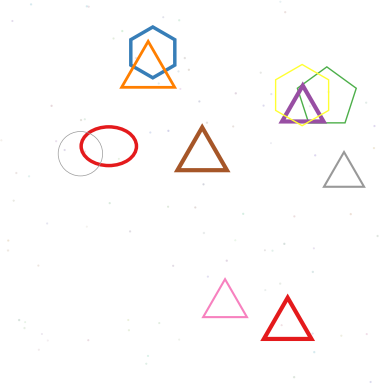[{"shape": "triangle", "thickness": 3, "radius": 0.36, "center": [0.747, 0.155]}, {"shape": "oval", "thickness": 2.5, "radius": 0.36, "center": [0.283, 0.62]}, {"shape": "hexagon", "thickness": 2.5, "radius": 0.33, "center": [0.397, 0.864]}, {"shape": "pentagon", "thickness": 1, "radius": 0.4, "center": [0.849, 0.746]}, {"shape": "triangle", "thickness": 3, "radius": 0.31, "center": [0.786, 0.716]}, {"shape": "triangle", "thickness": 2, "radius": 0.4, "center": [0.385, 0.813]}, {"shape": "hexagon", "thickness": 1, "radius": 0.4, "center": [0.785, 0.753]}, {"shape": "triangle", "thickness": 3, "radius": 0.37, "center": [0.525, 0.595]}, {"shape": "triangle", "thickness": 1.5, "radius": 0.33, "center": [0.585, 0.209]}, {"shape": "triangle", "thickness": 1.5, "radius": 0.3, "center": [0.894, 0.545]}, {"shape": "circle", "thickness": 0.5, "radius": 0.29, "center": [0.209, 0.601]}]